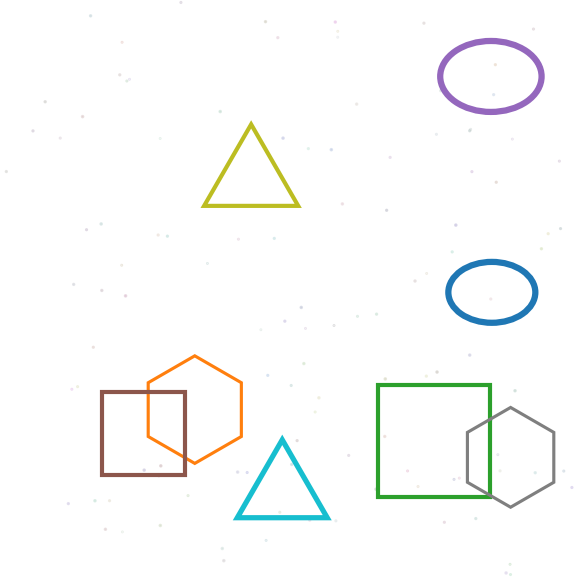[{"shape": "oval", "thickness": 3, "radius": 0.38, "center": [0.852, 0.493]}, {"shape": "hexagon", "thickness": 1.5, "radius": 0.47, "center": [0.337, 0.29]}, {"shape": "square", "thickness": 2, "radius": 0.49, "center": [0.752, 0.235]}, {"shape": "oval", "thickness": 3, "radius": 0.44, "center": [0.85, 0.867]}, {"shape": "square", "thickness": 2, "radius": 0.36, "center": [0.248, 0.249]}, {"shape": "hexagon", "thickness": 1.5, "radius": 0.43, "center": [0.884, 0.207]}, {"shape": "triangle", "thickness": 2, "radius": 0.47, "center": [0.435, 0.69]}, {"shape": "triangle", "thickness": 2.5, "radius": 0.45, "center": [0.489, 0.148]}]